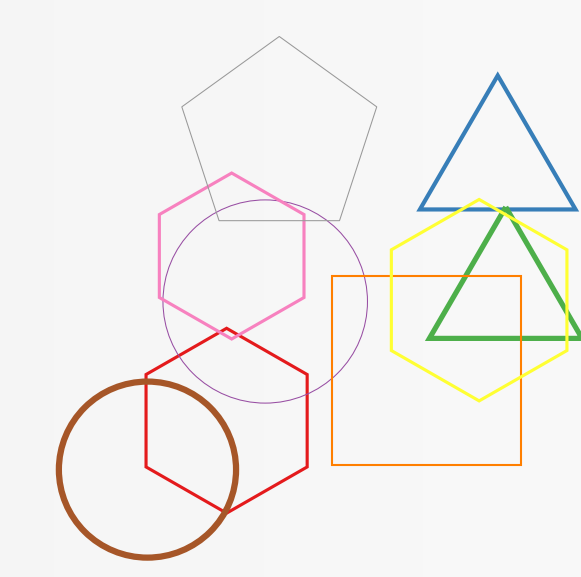[{"shape": "hexagon", "thickness": 1.5, "radius": 0.8, "center": [0.39, 0.271]}, {"shape": "triangle", "thickness": 2, "radius": 0.77, "center": [0.856, 0.714]}, {"shape": "triangle", "thickness": 2.5, "radius": 0.76, "center": [0.87, 0.489]}, {"shape": "circle", "thickness": 0.5, "radius": 0.88, "center": [0.456, 0.477]}, {"shape": "square", "thickness": 1, "radius": 0.82, "center": [0.734, 0.357]}, {"shape": "hexagon", "thickness": 1.5, "radius": 0.87, "center": [0.824, 0.479]}, {"shape": "circle", "thickness": 3, "radius": 0.76, "center": [0.254, 0.186]}, {"shape": "hexagon", "thickness": 1.5, "radius": 0.72, "center": [0.399, 0.556]}, {"shape": "pentagon", "thickness": 0.5, "radius": 0.88, "center": [0.48, 0.76]}]